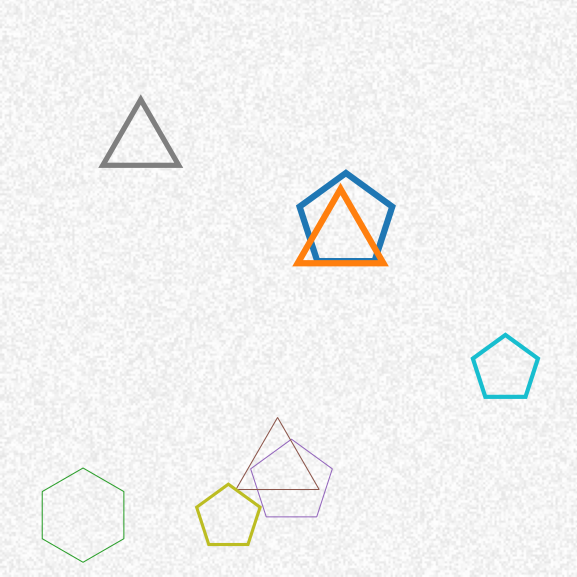[{"shape": "pentagon", "thickness": 3, "radius": 0.42, "center": [0.599, 0.615]}, {"shape": "triangle", "thickness": 3, "radius": 0.43, "center": [0.59, 0.586]}, {"shape": "hexagon", "thickness": 0.5, "radius": 0.41, "center": [0.144, 0.107]}, {"shape": "pentagon", "thickness": 0.5, "radius": 0.37, "center": [0.505, 0.164]}, {"shape": "triangle", "thickness": 0.5, "radius": 0.42, "center": [0.481, 0.193]}, {"shape": "triangle", "thickness": 2.5, "radius": 0.38, "center": [0.244, 0.751]}, {"shape": "pentagon", "thickness": 1.5, "radius": 0.29, "center": [0.395, 0.103]}, {"shape": "pentagon", "thickness": 2, "radius": 0.3, "center": [0.875, 0.36]}]